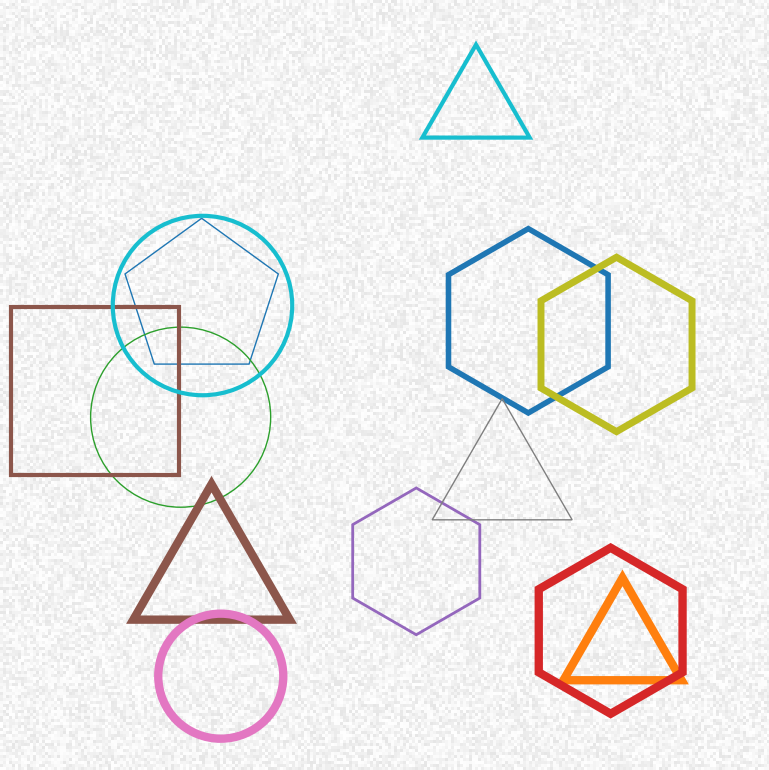[{"shape": "hexagon", "thickness": 2, "radius": 0.6, "center": [0.686, 0.583]}, {"shape": "pentagon", "thickness": 0.5, "radius": 0.52, "center": [0.262, 0.612]}, {"shape": "triangle", "thickness": 3, "radius": 0.44, "center": [0.808, 0.161]}, {"shape": "circle", "thickness": 0.5, "radius": 0.58, "center": [0.235, 0.458]}, {"shape": "hexagon", "thickness": 3, "radius": 0.54, "center": [0.793, 0.181]}, {"shape": "hexagon", "thickness": 1, "radius": 0.48, "center": [0.541, 0.271]}, {"shape": "square", "thickness": 1.5, "radius": 0.54, "center": [0.123, 0.492]}, {"shape": "triangle", "thickness": 3, "radius": 0.59, "center": [0.275, 0.254]}, {"shape": "circle", "thickness": 3, "radius": 0.41, "center": [0.287, 0.122]}, {"shape": "triangle", "thickness": 0.5, "radius": 0.52, "center": [0.652, 0.377]}, {"shape": "hexagon", "thickness": 2.5, "radius": 0.57, "center": [0.801, 0.553]}, {"shape": "triangle", "thickness": 1.5, "radius": 0.4, "center": [0.618, 0.862]}, {"shape": "circle", "thickness": 1.5, "radius": 0.58, "center": [0.263, 0.603]}]